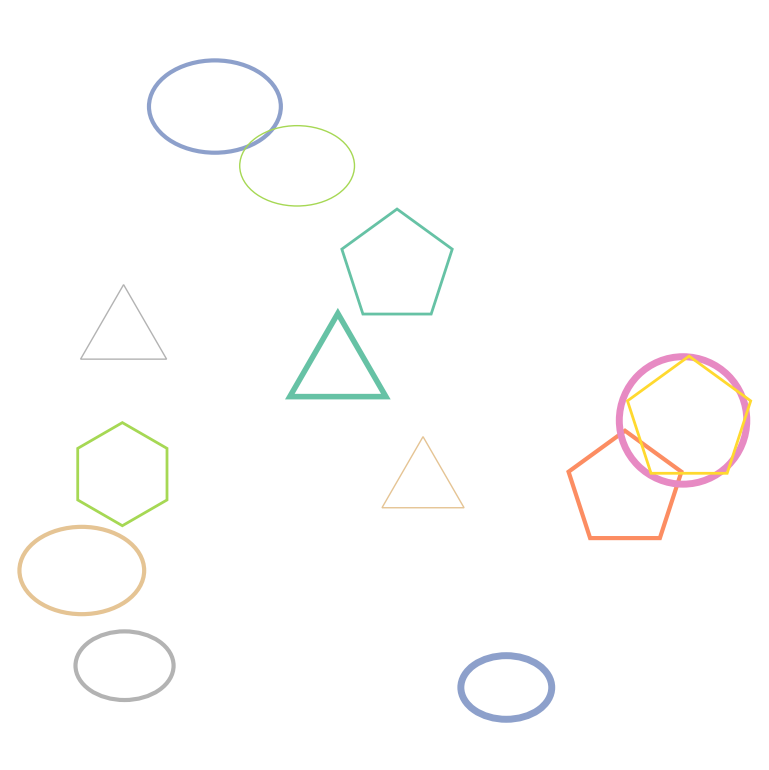[{"shape": "pentagon", "thickness": 1, "radius": 0.38, "center": [0.516, 0.653]}, {"shape": "triangle", "thickness": 2, "radius": 0.36, "center": [0.439, 0.521]}, {"shape": "pentagon", "thickness": 1.5, "radius": 0.39, "center": [0.812, 0.364]}, {"shape": "oval", "thickness": 1.5, "radius": 0.43, "center": [0.279, 0.862]}, {"shape": "oval", "thickness": 2.5, "radius": 0.3, "center": [0.658, 0.107]}, {"shape": "circle", "thickness": 2.5, "radius": 0.41, "center": [0.887, 0.454]}, {"shape": "hexagon", "thickness": 1, "radius": 0.33, "center": [0.159, 0.384]}, {"shape": "oval", "thickness": 0.5, "radius": 0.37, "center": [0.386, 0.785]}, {"shape": "pentagon", "thickness": 1, "radius": 0.42, "center": [0.895, 0.453]}, {"shape": "triangle", "thickness": 0.5, "radius": 0.31, "center": [0.549, 0.371]}, {"shape": "oval", "thickness": 1.5, "radius": 0.4, "center": [0.106, 0.259]}, {"shape": "oval", "thickness": 1.5, "radius": 0.32, "center": [0.162, 0.135]}, {"shape": "triangle", "thickness": 0.5, "radius": 0.32, "center": [0.16, 0.566]}]